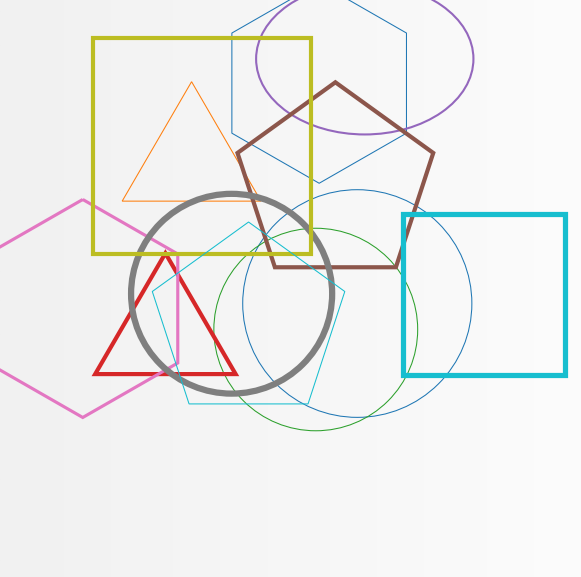[{"shape": "hexagon", "thickness": 0.5, "radius": 0.87, "center": [0.549, 0.855]}, {"shape": "circle", "thickness": 0.5, "radius": 0.99, "center": [0.615, 0.474]}, {"shape": "triangle", "thickness": 0.5, "radius": 0.69, "center": [0.33, 0.72]}, {"shape": "circle", "thickness": 0.5, "radius": 0.88, "center": [0.543, 0.429]}, {"shape": "triangle", "thickness": 2, "radius": 0.7, "center": [0.285, 0.421]}, {"shape": "oval", "thickness": 1, "radius": 0.93, "center": [0.628, 0.897]}, {"shape": "pentagon", "thickness": 2, "radius": 0.89, "center": [0.577, 0.68]}, {"shape": "hexagon", "thickness": 1.5, "radius": 0.94, "center": [0.142, 0.465]}, {"shape": "circle", "thickness": 3, "radius": 0.86, "center": [0.398, 0.491]}, {"shape": "square", "thickness": 2, "radius": 0.94, "center": [0.348, 0.746]}, {"shape": "pentagon", "thickness": 0.5, "radius": 0.87, "center": [0.428, 0.441]}, {"shape": "square", "thickness": 2.5, "radius": 0.7, "center": [0.832, 0.489]}]